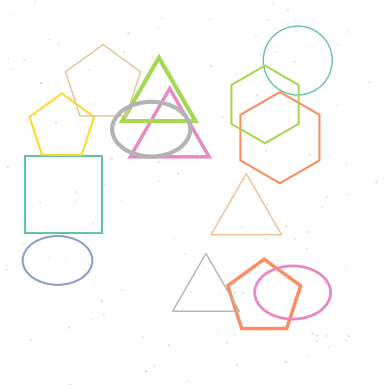[{"shape": "square", "thickness": 1.5, "radius": 0.5, "center": [0.165, 0.495]}, {"shape": "circle", "thickness": 1, "radius": 0.45, "center": [0.773, 0.843]}, {"shape": "pentagon", "thickness": 2.5, "radius": 0.5, "center": [0.686, 0.227]}, {"shape": "hexagon", "thickness": 1.5, "radius": 0.59, "center": [0.727, 0.643]}, {"shape": "oval", "thickness": 1.5, "radius": 0.45, "center": [0.149, 0.324]}, {"shape": "triangle", "thickness": 2.5, "radius": 0.59, "center": [0.441, 0.652]}, {"shape": "oval", "thickness": 2, "radius": 0.49, "center": [0.76, 0.24]}, {"shape": "triangle", "thickness": 3, "radius": 0.55, "center": [0.413, 0.74]}, {"shape": "hexagon", "thickness": 1.5, "radius": 0.5, "center": [0.688, 0.729]}, {"shape": "pentagon", "thickness": 1.5, "radius": 0.44, "center": [0.161, 0.669]}, {"shape": "triangle", "thickness": 1, "radius": 0.53, "center": [0.64, 0.443]}, {"shape": "pentagon", "thickness": 1, "radius": 0.51, "center": [0.268, 0.782]}, {"shape": "triangle", "thickness": 1, "radius": 0.5, "center": [0.535, 0.242]}, {"shape": "oval", "thickness": 3, "radius": 0.51, "center": [0.393, 0.665]}]